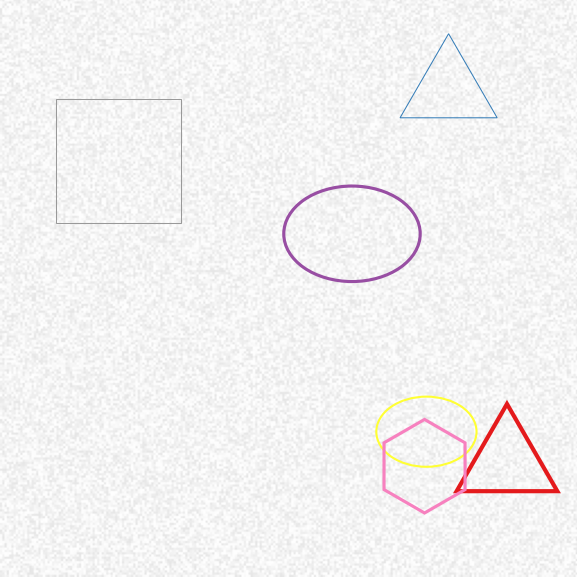[{"shape": "triangle", "thickness": 2, "radius": 0.5, "center": [0.878, 0.199]}, {"shape": "triangle", "thickness": 0.5, "radius": 0.49, "center": [0.777, 0.844]}, {"shape": "oval", "thickness": 1.5, "radius": 0.59, "center": [0.609, 0.594]}, {"shape": "oval", "thickness": 1, "radius": 0.43, "center": [0.738, 0.252]}, {"shape": "hexagon", "thickness": 1.5, "radius": 0.41, "center": [0.735, 0.192]}, {"shape": "square", "thickness": 0.5, "radius": 0.54, "center": [0.205, 0.72]}]